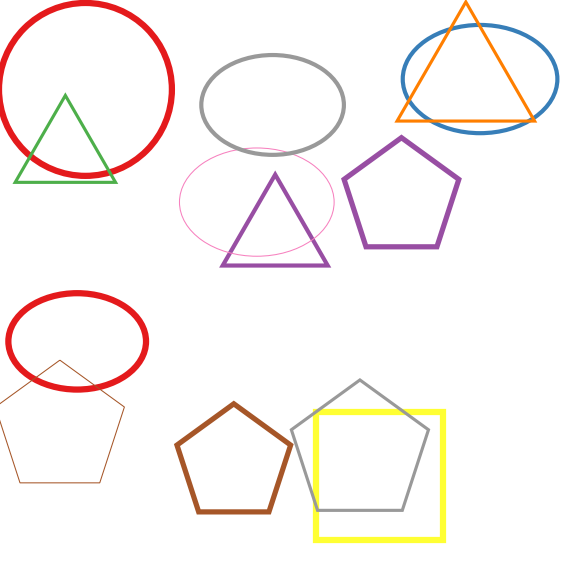[{"shape": "circle", "thickness": 3, "radius": 0.75, "center": [0.148, 0.844]}, {"shape": "oval", "thickness": 3, "radius": 0.6, "center": [0.134, 0.408]}, {"shape": "oval", "thickness": 2, "radius": 0.67, "center": [0.831, 0.862]}, {"shape": "triangle", "thickness": 1.5, "radius": 0.5, "center": [0.113, 0.734]}, {"shape": "pentagon", "thickness": 2.5, "radius": 0.52, "center": [0.695, 0.656]}, {"shape": "triangle", "thickness": 2, "radius": 0.52, "center": [0.477, 0.592]}, {"shape": "triangle", "thickness": 1.5, "radius": 0.69, "center": [0.807, 0.858]}, {"shape": "square", "thickness": 3, "radius": 0.55, "center": [0.657, 0.175]}, {"shape": "pentagon", "thickness": 0.5, "radius": 0.59, "center": [0.104, 0.258]}, {"shape": "pentagon", "thickness": 2.5, "radius": 0.52, "center": [0.405, 0.196]}, {"shape": "oval", "thickness": 0.5, "radius": 0.67, "center": [0.445, 0.649]}, {"shape": "pentagon", "thickness": 1.5, "radius": 0.62, "center": [0.623, 0.216]}, {"shape": "oval", "thickness": 2, "radius": 0.62, "center": [0.472, 0.817]}]